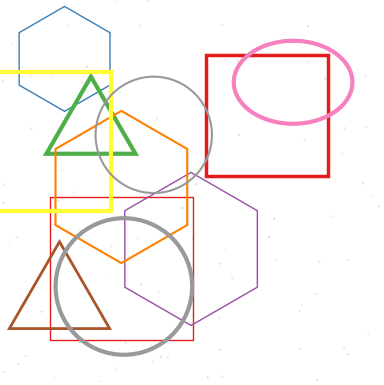[{"shape": "square", "thickness": 2.5, "radius": 0.79, "center": [0.693, 0.7]}, {"shape": "square", "thickness": 1, "radius": 0.93, "center": [0.316, 0.302]}, {"shape": "hexagon", "thickness": 1, "radius": 0.68, "center": [0.168, 0.847]}, {"shape": "triangle", "thickness": 3, "radius": 0.67, "center": [0.236, 0.667]}, {"shape": "hexagon", "thickness": 1, "radius": 0.99, "center": [0.496, 0.353]}, {"shape": "hexagon", "thickness": 1.5, "radius": 0.99, "center": [0.315, 0.514]}, {"shape": "square", "thickness": 3, "radius": 0.9, "center": [0.109, 0.632]}, {"shape": "triangle", "thickness": 2, "radius": 0.75, "center": [0.155, 0.222]}, {"shape": "oval", "thickness": 3, "radius": 0.77, "center": [0.761, 0.786]}, {"shape": "circle", "thickness": 3, "radius": 0.89, "center": [0.322, 0.256]}, {"shape": "circle", "thickness": 1.5, "radius": 0.76, "center": [0.399, 0.65]}]